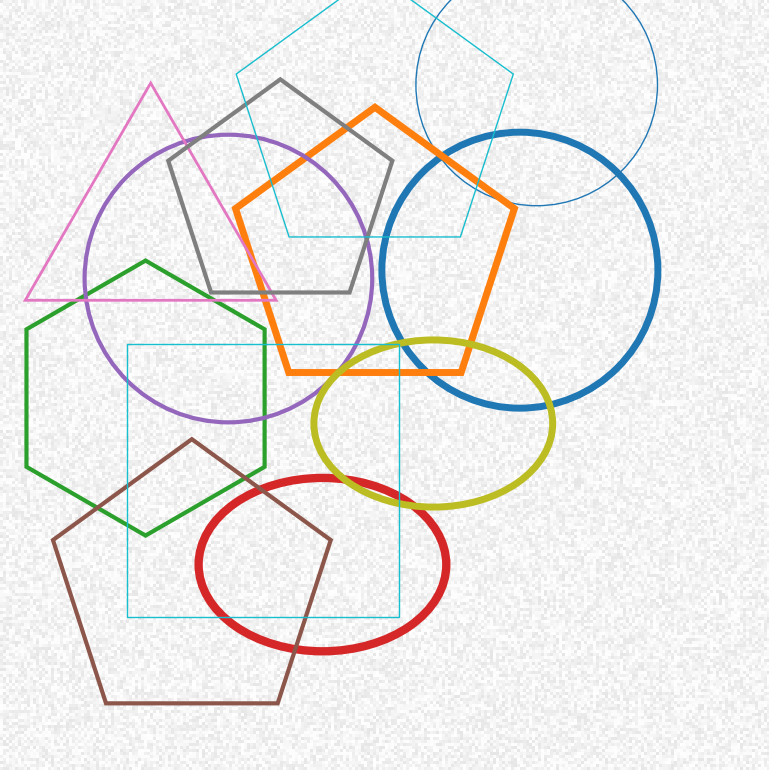[{"shape": "circle", "thickness": 0.5, "radius": 0.78, "center": [0.697, 0.89]}, {"shape": "circle", "thickness": 2.5, "radius": 0.9, "center": [0.675, 0.649]}, {"shape": "pentagon", "thickness": 2.5, "radius": 0.95, "center": [0.487, 0.67]}, {"shape": "hexagon", "thickness": 1.5, "radius": 0.89, "center": [0.189, 0.483]}, {"shape": "oval", "thickness": 3, "radius": 0.8, "center": [0.419, 0.267]}, {"shape": "circle", "thickness": 1.5, "radius": 0.93, "center": [0.297, 0.638]}, {"shape": "pentagon", "thickness": 1.5, "radius": 0.95, "center": [0.249, 0.24]}, {"shape": "triangle", "thickness": 1, "radius": 0.94, "center": [0.196, 0.704]}, {"shape": "pentagon", "thickness": 1.5, "radius": 0.77, "center": [0.364, 0.744]}, {"shape": "oval", "thickness": 2.5, "radius": 0.78, "center": [0.563, 0.45]}, {"shape": "square", "thickness": 0.5, "radius": 0.88, "center": [0.341, 0.376]}, {"shape": "pentagon", "thickness": 0.5, "radius": 0.95, "center": [0.487, 0.845]}]